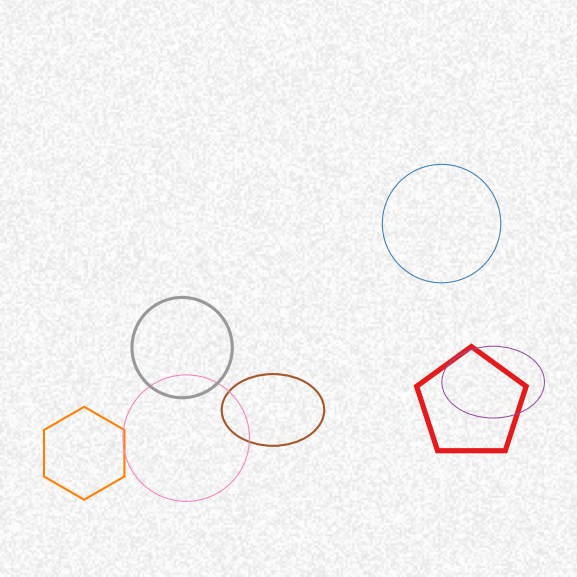[{"shape": "pentagon", "thickness": 2.5, "radius": 0.5, "center": [0.816, 0.299]}, {"shape": "circle", "thickness": 0.5, "radius": 0.51, "center": [0.765, 0.612]}, {"shape": "oval", "thickness": 0.5, "radius": 0.44, "center": [0.854, 0.337]}, {"shape": "hexagon", "thickness": 1, "radius": 0.4, "center": [0.146, 0.214]}, {"shape": "oval", "thickness": 1, "radius": 0.44, "center": [0.473, 0.289]}, {"shape": "circle", "thickness": 0.5, "radius": 0.55, "center": [0.322, 0.24]}, {"shape": "circle", "thickness": 1.5, "radius": 0.43, "center": [0.315, 0.397]}]